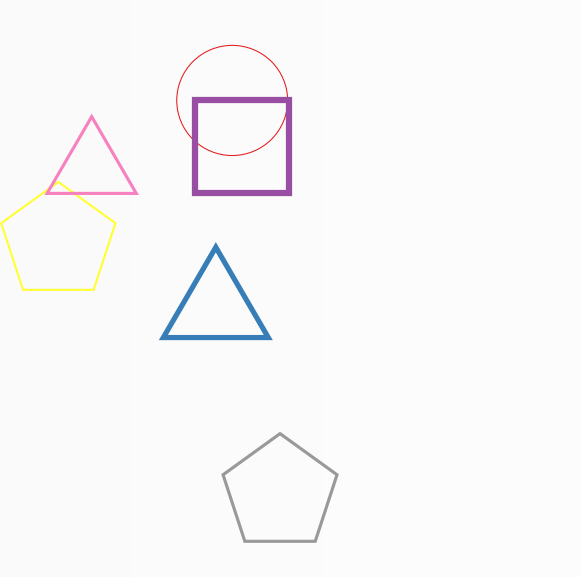[{"shape": "circle", "thickness": 0.5, "radius": 0.48, "center": [0.399, 0.825]}, {"shape": "triangle", "thickness": 2.5, "radius": 0.52, "center": [0.371, 0.467]}, {"shape": "square", "thickness": 3, "radius": 0.4, "center": [0.417, 0.745]}, {"shape": "pentagon", "thickness": 1, "radius": 0.52, "center": [0.1, 0.581]}, {"shape": "triangle", "thickness": 1.5, "radius": 0.44, "center": [0.158, 0.709]}, {"shape": "pentagon", "thickness": 1.5, "radius": 0.52, "center": [0.482, 0.145]}]